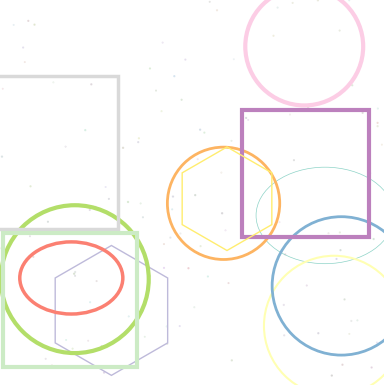[{"shape": "oval", "thickness": 0.5, "radius": 0.9, "center": [0.844, 0.44]}, {"shape": "circle", "thickness": 1.5, "radius": 0.91, "center": [0.868, 0.154]}, {"shape": "hexagon", "thickness": 1, "radius": 0.84, "center": [0.289, 0.194]}, {"shape": "oval", "thickness": 2.5, "radius": 0.67, "center": [0.185, 0.278]}, {"shape": "circle", "thickness": 2, "radius": 0.9, "center": [0.887, 0.257]}, {"shape": "circle", "thickness": 2, "radius": 0.73, "center": [0.581, 0.472]}, {"shape": "circle", "thickness": 3, "radius": 0.96, "center": [0.194, 0.275]}, {"shape": "circle", "thickness": 3, "radius": 0.77, "center": [0.79, 0.879]}, {"shape": "square", "thickness": 2.5, "radius": 1.0, "center": [0.108, 0.604]}, {"shape": "square", "thickness": 3, "radius": 0.83, "center": [0.795, 0.549]}, {"shape": "square", "thickness": 3, "radius": 0.87, "center": [0.181, 0.22]}, {"shape": "hexagon", "thickness": 1, "radius": 0.67, "center": [0.59, 0.484]}]